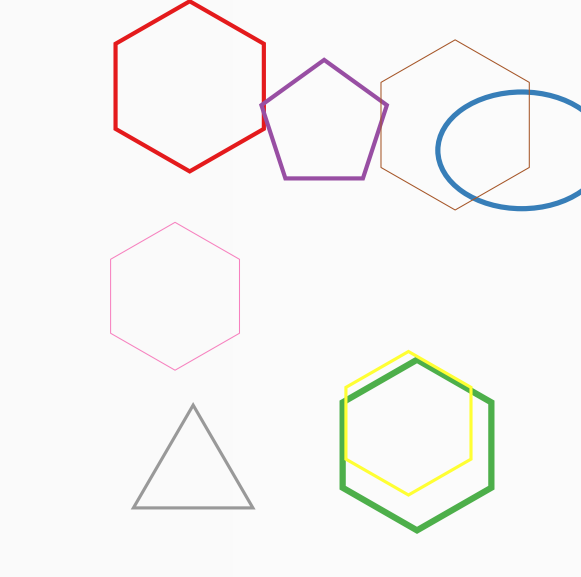[{"shape": "hexagon", "thickness": 2, "radius": 0.74, "center": [0.326, 0.85]}, {"shape": "oval", "thickness": 2.5, "radius": 0.72, "center": [0.898, 0.739]}, {"shape": "hexagon", "thickness": 3, "radius": 0.74, "center": [0.717, 0.228]}, {"shape": "pentagon", "thickness": 2, "radius": 0.57, "center": [0.558, 0.782]}, {"shape": "hexagon", "thickness": 1.5, "radius": 0.62, "center": [0.703, 0.266]}, {"shape": "hexagon", "thickness": 0.5, "radius": 0.74, "center": [0.783, 0.783]}, {"shape": "hexagon", "thickness": 0.5, "radius": 0.64, "center": [0.301, 0.486]}, {"shape": "triangle", "thickness": 1.5, "radius": 0.59, "center": [0.332, 0.179]}]